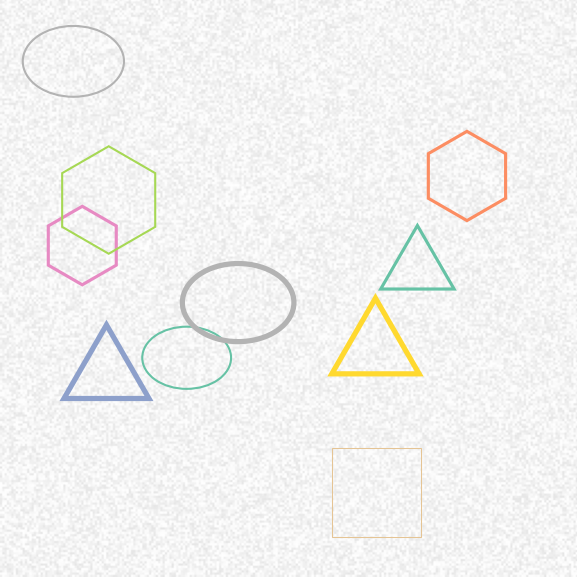[{"shape": "oval", "thickness": 1, "radius": 0.38, "center": [0.323, 0.38]}, {"shape": "triangle", "thickness": 1.5, "radius": 0.37, "center": [0.723, 0.535]}, {"shape": "hexagon", "thickness": 1.5, "radius": 0.39, "center": [0.809, 0.694]}, {"shape": "triangle", "thickness": 2.5, "radius": 0.42, "center": [0.184, 0.352]}, {"shape": "hexagon", "thickness": 1.5, "radius": 0.34, "center": [0.142, 0.574]}, {"shape": "hexagon", "thickness": 1, "radius": 0.47, "center": [0.188, 0.653]}, {"shape": "triangle", "thickness": 2.5, "radius": 0.44, "center": [0.65, 0.395]}, {"shape": "square", "thickness": 0.5, "radius": 0.38, "center": [0.651, 0.146]}, {"shape": "oval", "thickness": 1, "radius": 0.44, "center": [0.127, 0.893]}, {"shape": "oval", "thickness": 2.5, "radius": 0.48, "center": [0.412, 0.475]}]